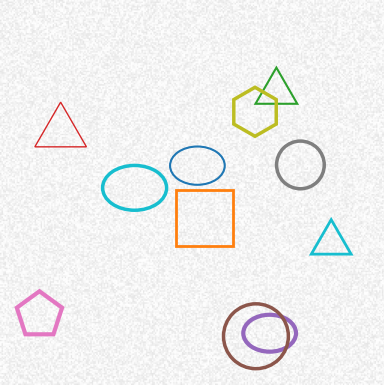[{"shape": "oval", "thickness": 1.5, "radius": 0.36, "center": [0.513, 0.57]}, {"shape": "square", "thickness": 2, "radius": 0.37, "center": [0.531, 0.434]}, {"shape": "triangle", "thickness": 1.5, "radius": 0.31, "center": [0.718, 0.762]}, {"shape": "triangle", "thickness": 1, "radius": 0.39, "center": [0.157, 0.657]}, {"shape": "oval", "thickness": 3, "radius": 0.34, "center": [0.7, 0.134]}, {"shape": "circle", "thickness": 2.5, "radius": 0.42, "center": [0.665, 0.127]}, {"shape": "pentagon", "thickness": 3, "radius": 0.31, "center": [0.102, 0.182]}, {"shape": "circle", "thickness": 2.5, "radius": 0.31, "center": [0.78, 0.572]}, {"shape": "hexagon", "thickness": 2.5, "radius": 0.32, "center": [0.662, 0.71]}, {"shape": "oval", "thickness": 2.5, "radius": 0.42, "center": [0.35, 0.512]}, {"shape": "triangle", "thickness": 2, "radius": 0.3, "center": [0.86, 0.37]}]